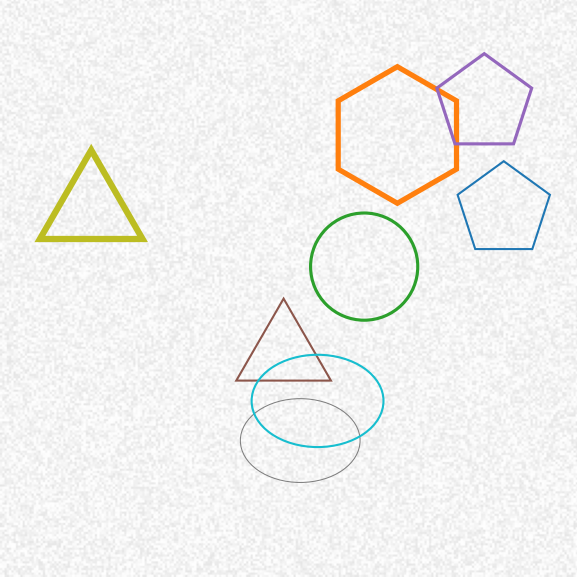[{"shape": "pentagon", "thickness": 1, "radius": 0.42, "center": [0.872, 0.636]}, {"shape": "hexagon", "thickness": 2.5, "radius": 0.59, "center": [0.688, 0.765]}, {"shape": "circle", "thickness": 1.5, "radius": 0.46, "center": [0.631, 0.537]}, {"shape": "pentagon", "thickness": 1.5, "radius": 0.43, "center": [0.839, 0.82]}, {"shape": "triangle", "thickness": 1, "radius": 0.47, "center": [0.491, 0.387]}, {"shape": "oval", "thickness": 0.5, "radius": 0.52, "center": [0.52, 0.236]}, {"shape": "triangle", "thickness": 3, "radius": 0.51, "center": [0.158, 0.637]}, {"shape": "oval", "thickness": 1, "radius": 0.57, "center": [0.55, 0.305]}]